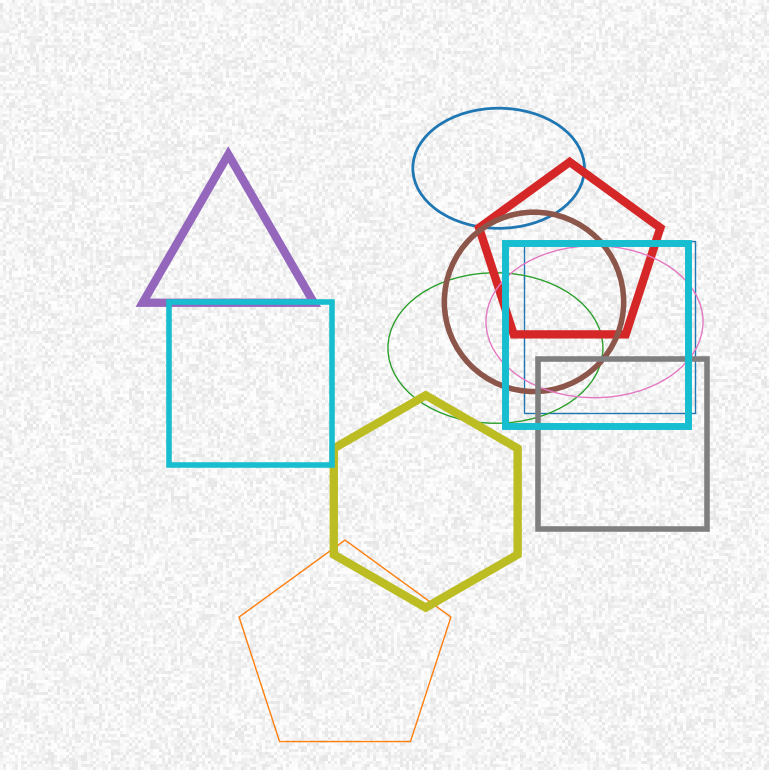[{"shape": "oval", "thickness": 1, "radius": 0.56, "center": [0.648, 0.781]}, {"shape": "square", "thickness": 0.5, "radius": 0.56, "center": [0.791, 0.575]}, {"shape": "pentagon", "thickness": 0.5, "radius": 0.72, "center": [0.448, 0.154]}, {"shape": "oval", "thickness": 0.5, "radius": 0.7, "center": [0.643, 0.548]}, {"shape": "pentagon", "thickness": 3, "radius": 0.62, "center": [0.74, 0.666]}, {"shape": "triangle", "thickness": 3, "radius": 0.64, "center": [0.296, 0.671]}, {"shape": "circle", "thickness": 2, "radius": 0.58, "center": [0.693, 0.608]}, {"shape": "oval", "thickness": 0.5, "radius": 0.7, "center": [0.772, 0.582]}, {"shape": "square", "thickness": 2, "radius": 0.55, "center": [0.808, 0.424]}, {"shape": "hexagon", "thickness": 3, "radius": 0.69, "center": [0.553, 0.349]}, {"shape": "square", "thickness": 2.5, "radius": 0.6, "center": [0.775, 0.565]}, {"shape": "square", "thickness": 2, "radius": 0.53, "center": [0.325, 0.502]}]